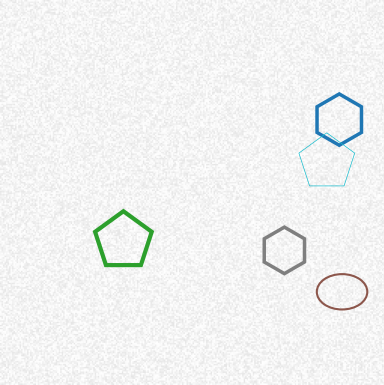[{"shape": "hexagon", "thickness": 2.5, "radius": 0.33, "center": [0.881, 0.689]}, {"shape": "pentagon", "thickness": 3, "radius": 0.39, "center": [0.321, 0.374]}, {"shape": "oval", "thickness": 1.5, "radius": 0.33, "center": [0.888, 0.242]}, {"shape": "hexagon", "thickness": 2.5, "radius": 0.3, "center": [0.739, 0.35]}, {"shape": "pentagon", "thickness": 0.5, "radius": 0.38, "center": [0.849, 0.579]}]